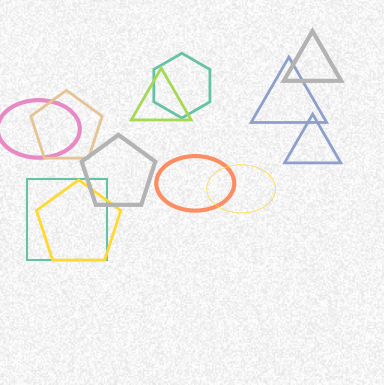[{"shape": "square", "thickness": 1.5, "radius": 0.52, "center": [0.173, 0.43]}, {"shape": "hexagon", "thickness": 2, "radius": 0.42, "center": [0.472, 0.778]}, {"shape": "oval", "thickness": 3, "radius": 0.51, "center": [0.507, 0.524]}, {"shape": "triangle", "thickness": 2, "radius": 0.42, "center": [0.812, 0.619]}, {"shape": "triangle", "thickness": 2, "radius": 0.57, "center": [0.75, 0.738]}, {"shape": "oval", "thickness": 3, "radius": 0.53, "center": [0.101, 0.665]}, {"shape": "triangle", "thickness": 2, "radius": 0.45, "center": [0.419, 0.733]}, {"shape": "pentagon", "thickness": 2, "radius": 0.58, "center": [0.204, 0.418]}, {"shape": "oval", "thickness": 0.5, "radius": 0.45, "center": [0.626, 0.509]}, {"shape": "pentagon", "thickness": 2, "radius": 0.49, "center": [0.173, 0.668]}, {"shape": "triangle", "thickness": 3, "radius": 0.43, "center": [0.812, 0.833]}, {"shape": "pentagon", "thickness": 3, "radius": 0.5, "center": [0.308, 0.549]}]